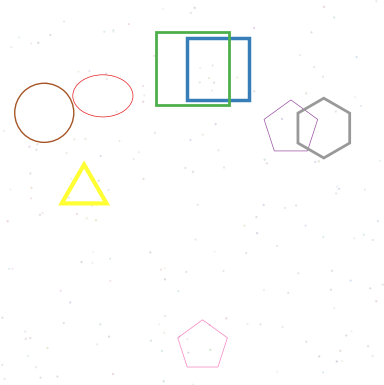[{"shape": "oval", "thickness": 0.5, "radius": 0.39, "center": [0.267, 0.751]}, {"shape": "square", "thickness": 2.5, "radius": 0.4, "center": [0.565, 0.822]}, {"shape": "square", "thickness": 2, "radius": 0.48, "center": [0.499, 0.822]}, {"shape": "pentagon", "thickness": 0.5, "radius": 0.37, "center": [0.756, 0.667]}, {"shape": "triangle", "thickness": 3, "radius": 0.34, "center": [0.219, 0.505]}, {"shape": "circle", "thickness": 1, "radius": 0.38, "center": [0.115, 0.707]}, {"shape": "pentagon", "thickness": 0.5, "radius": 0.34, "center": [0.526, 0.102]}, {"shape": "hexagon", "thickness": 2, "radius": 0.39, "center": [0.841, 0.667]}]